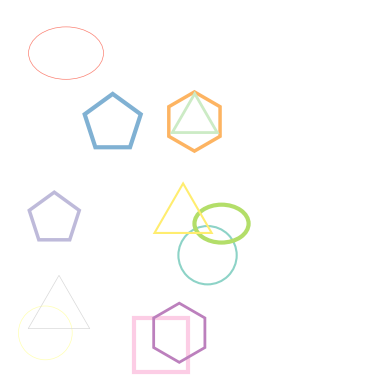[{"shape": "circle", "thickness": 1.5, "radius": 0.38, "center": [0.539, 0.337]}, {"shape": "circle", "thickness": 0.5, "radius": 0.35, "center": [0.118, 0.135]}, {"shape": "pentagon", "thickness": 2.5, "radius": 0.34, "center": [0.141, 0.432]}, {"shape": "oval", "thickness": 0.5, "radius": 0.49, "center": [0.171, 0.862]}, {"shape": "pentagon", "thickness": 3, "radius": 0.38, "center": [0.293, 0.679]}, {"shape": "hexagon", "thickness": 2.5, "radius": 0.38, "center": [0.505, 0.684]}, {"shape": "oval", "thickness": 3, "radius": 0.35, "center": [0.575, 0.419]}, {"shape": "square", "thickness": 3, "radius": 0.35, "center": [0.419, 0.103]}, {"shape": "triangle", "thickness": 0.5, "radius": 0.46, "center": [0.153, 0.193]}, {"shape": "hexagon", "thickness": 2, "radius": 0.38, "center": [0.466, 0.136]}, {"shape": "triangle", "thickness": 2, "radius": 0.34, "center": [0.506, 0.689]}, {"shape": "triangle", "thickness": 1.5, "radius": 0.43, "center": [0.476, 0.438]}]